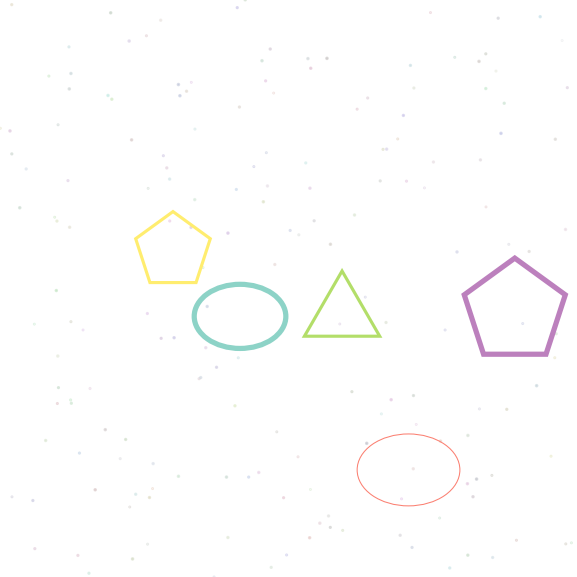[{"shape": "oval", "thickness": 2.5, "radius": 0.4, "center": [0.416, 0.451]}, {"shape": "oval", "thickness": 0.5, "radius": 0.44, "center": [0.707, 0.185]}, {"shape": "triangle", "thickness": 1.5, "radius": 0.38, "center": [0.592, 0.455]}, {"shape": "pentagon", "thickness": 2.5, "radius": 0.46, "center": [0.891, 0.46]}, {"shape": "pentagon", "thickness": 1.5, "radius": 0.34, "center": [0.3, 0.565]}]